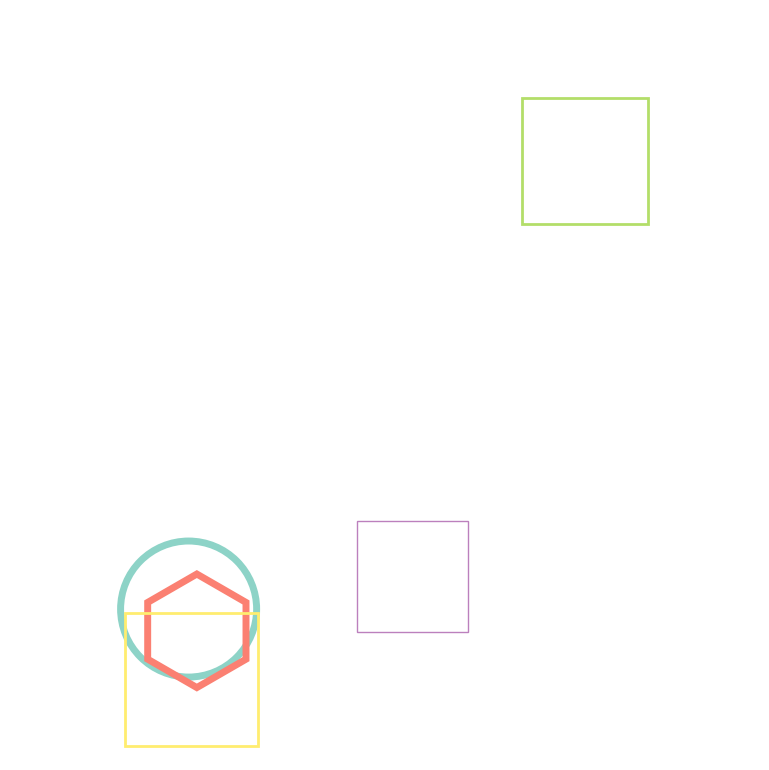[{"shape": "circle", "thickness": 2.5, "radius": 0.44, "center": [0.245, 0.209]}, {"shape": "hexagon", "thickness": 2.5, "radius": 0.37, "center": [0.256, 0.181]}, {"shape": "square", "thickness": 1, "radius": 0.41, "center": [0.759, 0.791]}, {"shape": "square", "thickness": 0.5, "radius": 0.36, "center": [0.535, 0.251]}, {"shape": "square", "thickness": 1, "radius": 0.43, "center": [0.249, 0.118]}]